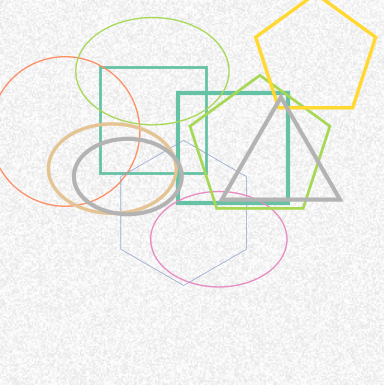[{"shape": "square", "thickness": 2, "radius": 0.69, "center": [0.398, 0.688]}, {"shape": "square", "thickness": 3, "radius": 0.72, "center": [0.605, 0.616]}, {"shape": "circle", "thickness": 1, "radius": 0.97, "center": [0.169, 0.659]}, {"shape": "hexagon", "thickness": 0.5, "radius": 0.94, "center": [0.477, 0.447]}, {"shape": "oval", "thickness": 1, "radius": 0.89, "center": [0.568, 0.379]}, {"shape": "pentagon", "thickness": 2, "radius": 0.96, "center": [0.675, 0.613]}, {"shape": "oval", "thickness": 1, "radius": 1.0, "center": [0.396, 0.815]}, {"shape": "pentagon", "thickness": 2.5, "radius": 0.82, "center": [0.82, 0.853]}, {"shape": "oval", "thickness": 2.5, "radius": 0.83, "center": [0.292, 0.562]}, {"shape": "triangle", "thickness": 3, "radius": 0.89, "center": [0.73, 0.57]}, {"shape": "oval", "thickness": 3, "radius": 0.7, "center": [0.332, 0.542]}]